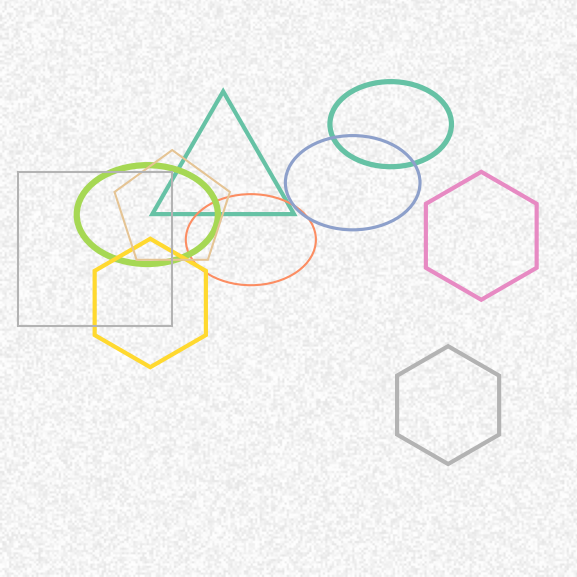[{"shape": "oval", "thickness": 2.5, "radius": 0.53, "center": [0.677, 0.784]}, {"shape": "triangle", "thickness": 2, "radius": 0.71, "center": [0.386, 0.699]}, {"shape": "oval", "thickness": 1, "radius": 0.56, "center": [0.434, 0.584]}, {"shape": "oval", "thickness": 1.5, "radius": 0.58, "center": [0.611, 0.683]}, {"shape": "hexagon", "thickness": 2, "radius": 0.55, "center": [0.833, 0.591]}, {"shape": "oval", "thickness": 3, "radius": 0.61, "center": [0.255, 0.628]}, {"shape": "hexagon", "thickness": 2, "radius": 0.56, "center": [0.26, 0.475]}, {"shape": "pentagon", "thickness": 1, "radius": 0.53, "center": [0.298, 0.634]}, {"shape": "square", "thickness": 1, "radius": 0.67, "center": [0.164, 0.568]}, {"shape": "hexagon", "thickness": 2, "radius": 0.51, "center": [0.776, 0.298]}]